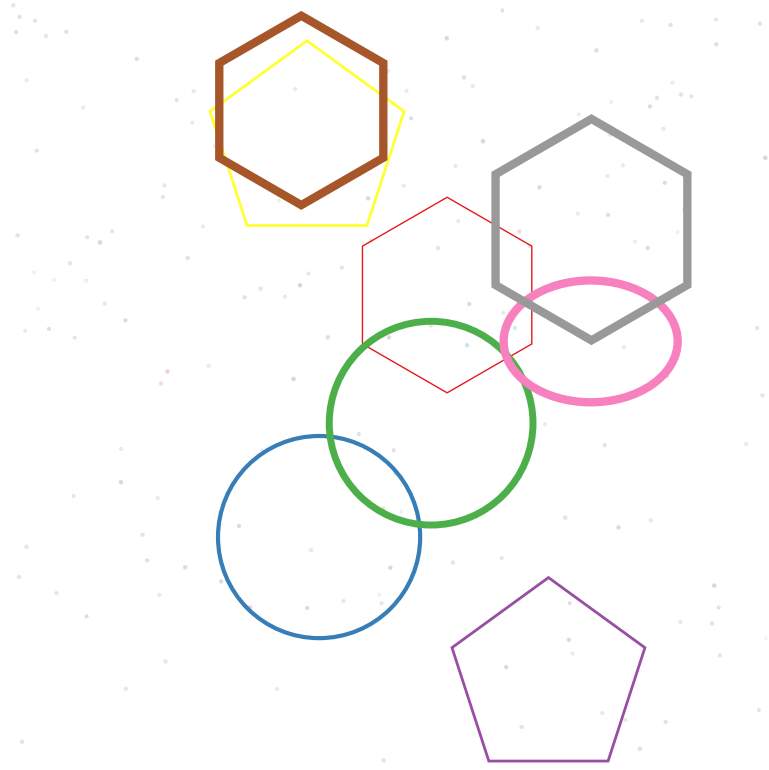[{"shape": "hexagon", "thickness": 0.5, "radius": 0.63, "center": [0.581, 0.617]}, {"shape": "circle", "thickness": 1.5, "radius": 0.66, "center": [0.414, 0.303]}, {"shape": "circle", "thickness": 2.5, "radius": 0.66, "center": [0.56, 0.45]}, {"shape": "pentagon", "thickness": 1, "radius": 0.66, "center": [0.712, 0.118]}, {"shape": "pentagon", "thickness": 1, "radius": 0.66, "center": [0.399, 0.814]}, {"shape": "hexagon", "thickness": 3, "radius": 0.61, "center": [0.391, 0.857]}, {"shape": "oval", "thickness": 3, "radius": 0.57, "center": [0.767, 0.557]}, {"shape": "hexagon", "thickness": 3, "radius": 0.72, "center": [0.768, 0.702]}]